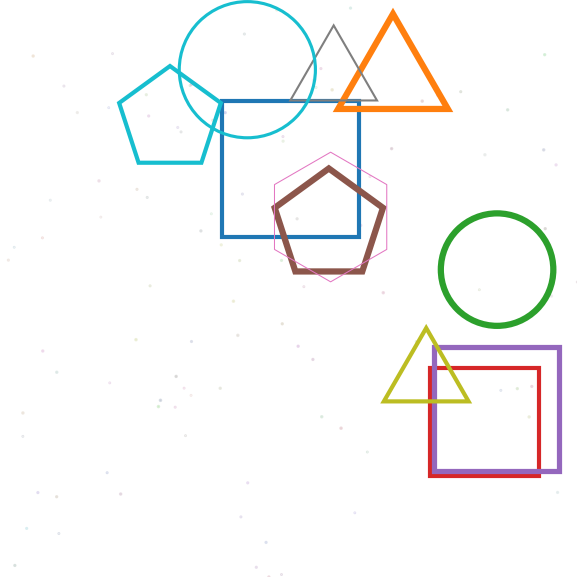[{"shape": "square", "thickness": 2, "radius": 0.59, "center": [0.503, 0.707]}, {"shape": "triangle", "thickness": 3, "radius": 0.55, "center": [0.681, 0.865]}, {"shape": "circle", "thickness": 3, "radius": 0.49, "center": [0.861, 0.532]}, {"shape": "square", "thickness": 2, "radius": 0.47, "center": [0.839, 0.268]}, {"shape": "square", "thickness": 2.5, "radius": 0.54, "center": [0.86, 0.291]}, {"shape": "pentagon", "thickness": 3, "radius": 0.49, "center": [0.569, 0.609]}, {"shape": "hexagon", "thickness": 0.5, "radius": 0.56, "center": [0.573, 0.623]}, {"shape": "triangle", "thickness": 1, "radius": 0.43, "center": [0.578, 0.869]}, {"shape": "triangle", "thickness": 2, "radius": 0.42, "center": [0.738, 0.346]}, {"shape": "pentagon", "thickness": 2, "radius": 0.46, "center": [0.294, 0.792]}, {"shape": "circle", "thickness": 1.5, "radius": 0.59, "center": [0.428, 0.878]}]